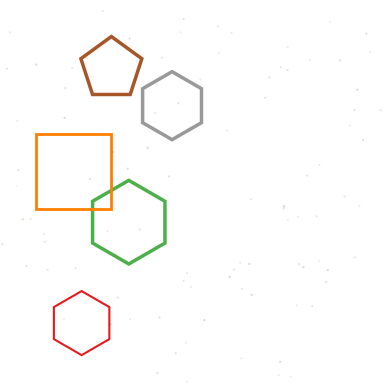[{"shape": "hexagon", "thickness": 1.5, "radius": 0.42, "center": [0.212, 0.161]}, {"shape": "hexagon", "thickness": 2.5, "radius": 0.54, "center": [0.334, 0.423]}, {"shape": "square", "thickness": 2, "radius": 0.49, "center": [0.192, 0.555]}, {"shape": "pentagon", "thickness": 2.5, "radius": 0.42, "center": [0.289, 0.822]}, {"shape": "hexagon", "thickness": 2.5, "radius": 0.44, "center": [0.447, 0.726]}]